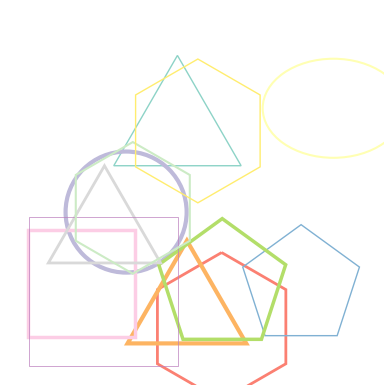[{"shape": "triangle", "thickness": 1, "radius": 0.95, "center": [0.461, 0.665]}, {"shape": "oval", "thickness": 1.5, "radius": 0.92, "center": [0.866, 0.719]}, {"shape": "circle", "thickness": 3, "radius": 0.79, "center": [0.328, 0.449]}, {"shape": "hexagon", "thickness": 2, "radius": 0.96, "center": [0.576, 0.151]}, {"shape": "pentagon", "thickness": 1, "radius": 0.8, "center": [0.782, 0.257]}, {"shape": "triangle", "thickness": 3, "radius": 0.89, "center": [0.485, 0.197]}, {"shape": "pentagon", "thickness": 2.5, "radius": 0.87, "center": [0.577, 0.259]}, {"shape": "square", "thickness": 2.5, "radius": 0.69, "center": [0.212, 0.263]}, {"shape": "triangle", "thickness": 2, "radius": 0.84, "center": [0.271, 0.401]}, {"shape": "square", "thickness": 0.5, "radius": 0.97, "center": [0.269, 0.243]}, {"shape": "hexagon", "thickness": 1.5, "radius": 0.85, "center": [0.345, 0.46]}, {"shape": "hexagon", "thickness": 1, "radius": 0.93, "center": [0.514, 0.66]}]